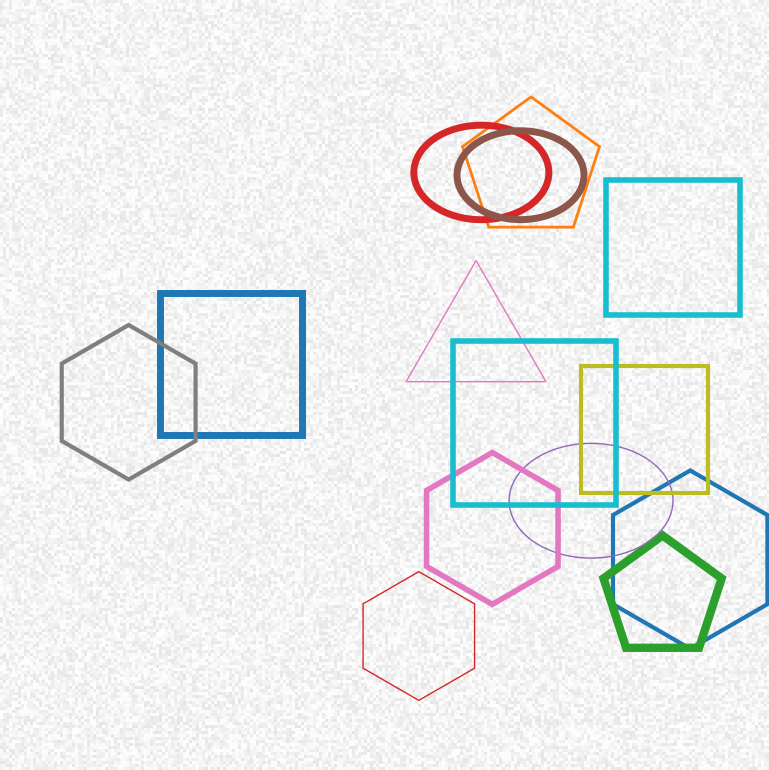[{"shape": "hexagon", "thickness": 1.5, "radius": 0.58, "center": [0.896, 0.273]}, {"shape": "square", "thickness": 2.5, "radius": 0.46, "center": [0.3, 0.528]}, {"shape": "pentagon", "thickness": 1, "radius": 0.47, "center": [0.69, 0.781]}, {"shape": "pentagon", "thickness": 3, "radius": 0.4, "center": [0.86, 0.224]}, {"shape": "oval", "thickness": 2.5, "radius": 0.44, "center": [0.625, 0.776]}, {"shape": "hexagon", "thickness": 0.5, "radius": 0.42, "center": [0.544, 0.174]}, {"shape": "oval", "thickness": 0.5, "radius": 0.53, "center": [0.768, 0.35]}, {"shape": "oval", "thickness": 2.5, "radius": 0.41, "center": [0.676, 0.772]}, {"shape": "hexagon", "thickness": 2, "radius": 0.49, "center": [0.639, 0.314]}, {"shape": "triangle", "thickness": 0.5, "radius": 0.52, "center": [0.618, 0.557]}, {"shape": "hexagon", "thickness": 1.5, "radius": 0.5, "center": [0.167, 0.478]}, {"shape": "square", "thickness": 1.5, "radius": 0.41, "center": [0.837, 0.442]}, {"shape": "square", "thickness": 2, "radius": 0.53, "center": [0.694, 0.451]}, {"shape": "square", "thickness": 2, "radius": 0.44, "center": [0.874, 0.679]}]